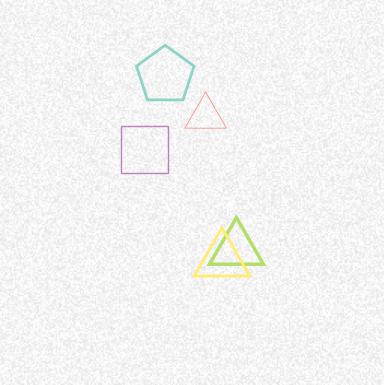[{"shape": "pentagon", "thickness": 2, "radius": 0.39, "center": [0.429, 0.804]}, {"shape": "triangle", "thickness": 0.5, "radius": 0.31, "center": [0.534, 0.698]}, {"shape": "triangle", "thickness": 2.5, "radius": 0.4, "center": [0.614, 0.354]}, {"shape": "square", "thickness": 1, "radius": 0.3, "center": [0.376, 0.613]}, {"shape": "triangle", "thickness": 2, "radius": 0.42, "center": [0.577, 0.325]}]